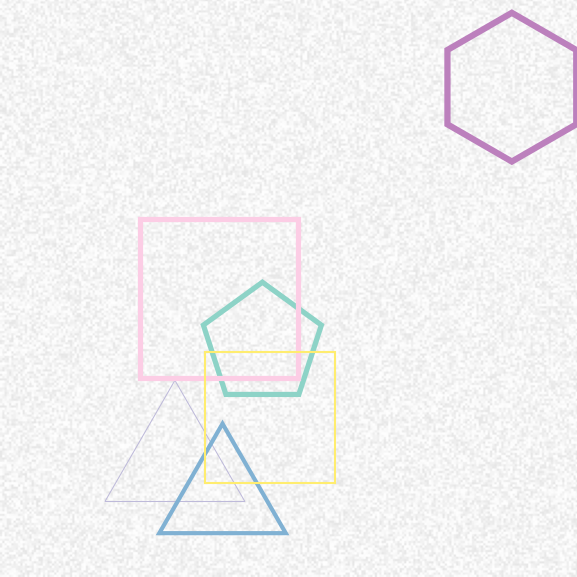[{"shape": "pentagon", "thickness": 2.5, "radius": 0.54, "center": [0.454, 0.403]}, {"shape": "triangle", "thickness": 0.5, "radius": 0.7, "center": [0.303, 0.201]}, {"shape": "triangle", "thickness": 2, "radius": 0.63, "center": [0.385, 0.139]}, {"shape": "square", "thickness": 2.5, "radius": 0.68, "center": [0.379, 0.482]}, {"shape": "hexagon", "thickness": 3, "radius": 0.64, "center": [0.886, 0.848]}, {"shape": "square", "thickness": 1, "radius": 0.57, "center": [0.467, 0.276]}]